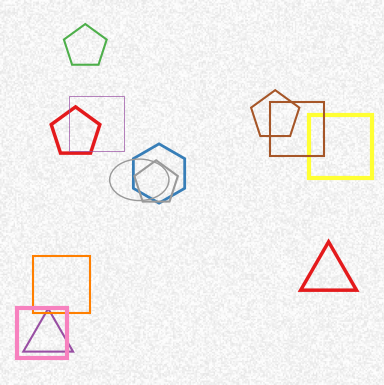[{"shape": "pentagon", "thickness": 2.5, "radius": 0.33, "center": [0.196, 0.656]}, {"shape": "triangle", "thickness": 2.5, "radius": 0.42, "center": [0.853, 0.288]}, {"shape": "hexagon", "thickness": 2, "radius": 0.38, "center": [0.413, 0.549]}, {"shape": "pentagon", "thickness": 1.5, "radius": 0.29, "center": [0.222, 0.879]}, {"shape": "triangle", "thickness": 1.5, "radius": 0.37, "center": [0.125, 0.124]}, {"shape": "square", "thickness": 0.5, "radius": 0.36, "center": [0.251, 0.68]}, {"shape": "square", "thickness": 1.5, "radius": 0.37, "center": [0.16, 0.262]}, {"shape": "square", "thickness": 3, "radius": 0.41, "center": [0.884, 0.619]}, {"shape": "square", "thickness": 1.5, "radius": 0.35, "center": [0.772, 0.665]}, {"shape": "pentagon", "thickness": 1.5, "radius": 0.33, "center": [0.715, 0.7]}, {"shape": "square", "thickness": 3, "radius": 0.33, "center": [0.11, 0.136]}, {"shape": "oval", "thickness": 1, "radius": 0.38, "center": [0.362, 0.533]}, {"shape": "pentagon", "thickness": 1.5, "radius": 0.3, "center": [0.405, 0.524]}]